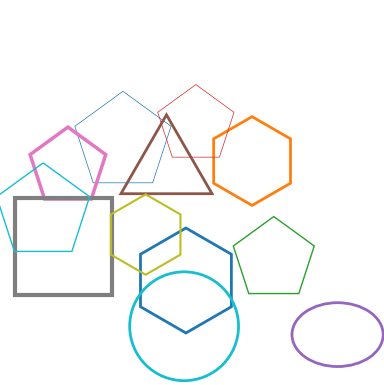[{"shape": "hexagon", "thickness": 2, "radius": 0.68, "center": [0.483, 0.271]}, {"shape": "pentagon", "thickness": 0.5, "radius": 0.66, "center": [0.319, 0.631]}, {"shape": "hexagon", "thickness": 2, "radius": 0.58, "center": [0.655, 0.582]}, {"shape": "pentagon", "thickness": 1, "radius": 0.55, "center": [0.711, 0.327]}, {"shape": "pentagon", "thickness": 0.5, "radius": 0.52, "center": [0.509, 0.676]}, {"shape": "oval", "thickness": 2, "radius": 0.59, "center": [0.877, 0.131]}, {"shape": "triangle", "thickness": 2, "radius": 0.68, "center": [0.432, 0.565]}, {"shape": "pentagon", "thickness": 2.5, "radius": 0.52, "center": [0.176, 0.567]}, {"shape": "square", "thickness": 3, "radius": 0.63, "center": [0.165, 0.359]}, {"shape": "hexagon", "thickness": 1.5, "radius": 0.52, "center": [0.378, 0.391]}, {"shape": "pentagon", "thickness": 1, "radius": 0.64, "center": [0.112, 0.45]}, {"shape": "circle", "thickness": 2, "radius": 0.71, "center": [0.478, 0.153]}]